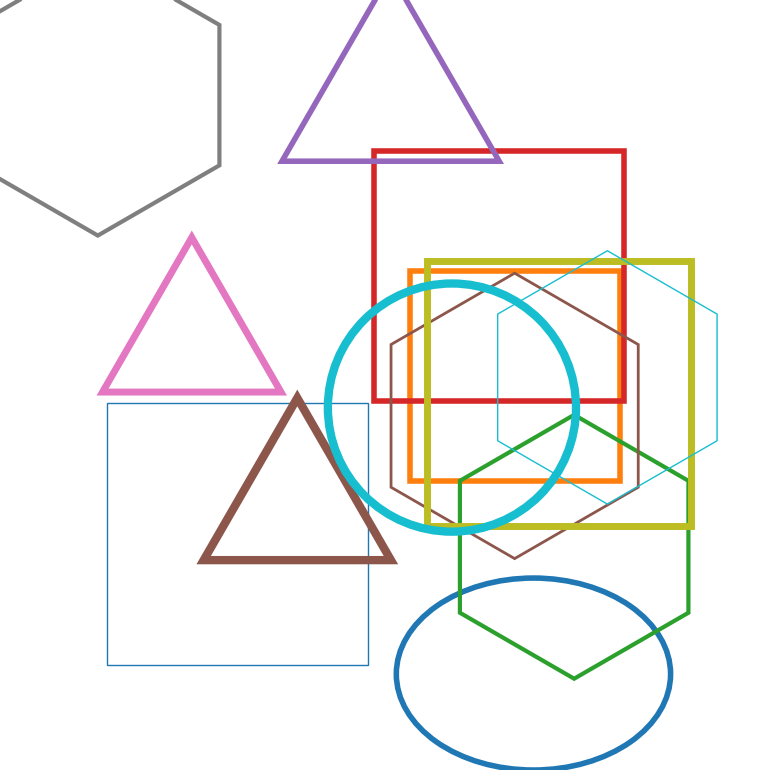[{"shape": "oval", "thickness": 2, "radius": 0.89, "center": [0.693, 0.125]}, {"shape": "square", "thickness": 0.5, "radius": 0.85, "center": [0.308, 0.306]}, {"shape": "square", "thickness": 2, "radius": 0.68, "center": [0.668, 0.512]}, {"shape": "hexagon", "thickness": 1.5, "radius": 0.86, "center": [0.746, 0.29]}, {"shape": "square", "thickness": 2, "radius": 0.81, "center": [0.648, 0.642]}, {"shape": "triangle", "thickness": 2, "radius": 0.81, "center": [0.507, 0.872]}, {"shape": "triangle", "thickness": 3, "radius": 0.7, "center": [0.386, 0.343]}, {"shape": "hexagon", "thickness": 1, "radius": 0.93, "center": [0.668, 0.46]}, {"shape": "triangle", "thickness": 2.5, "radius": 0.67, "center": [0.249, 0.558]}, {"shape": "hexagon", "thickness": 1.5, "radius": 0.91, "center": [0.127, 0.876]}, {"shape": "square", "thickness": 2.5, "radius": 0.86, "center": [0.726, 0.489]}, {"shape": "circle", "thickness": 3, "radius": 0.81, "center": [0.587, 0.471]}, {"shape": "hexagon", "thickness": 0.5, "radius": 0.82, "center": [0.789, 0.51]}]